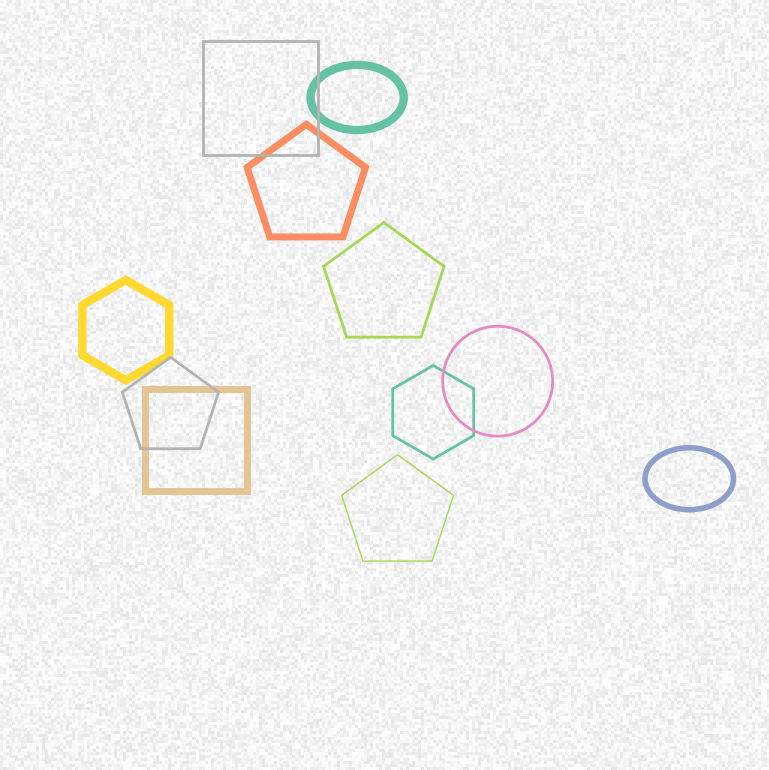[{"shape": "oval", "thickness": 3, "radius": 0.3, "center": [0.464, 0.873]}, {"shape": "hexagon", "thickness": 1, "radius": 0.3, "center": [0.563, 0.465]}, {"shape": "pentagon", "thickness": 2.5, "radius": 0.4, "center": [0.398, 0.758]}, {"shape": "oval", "thickness": 2, "radius": 0.29, "center": [0.895, 0.378]}, {"shape": "circle", "thickness": 1, "radius": 0.36, "center": [0.646, 0.505]}, {"shape": "pentagon", "thickness": 0.5, "radius": 0.38, "center": [0.516, 0.333]}, {"shape": "pentagon", "thickness": 1, "radius": 0.41, "center": [0.498, 0.629]}, {"shape": "hexagon", "thickness": 3, "radius": 0.33, "center": [0.163, 0.571]}, {"shape": "square", "thickness": 2.5, "radius": 0.33, "center": [0.255, 0.428]}, {"shape": "square", "thickness": 1, "radius": 0.37, "center": [0.339, 0.873]}, {"shape": "pentagon", "thickness": 1, "radius": 0.33, "center": [0.221, 0.47]}]